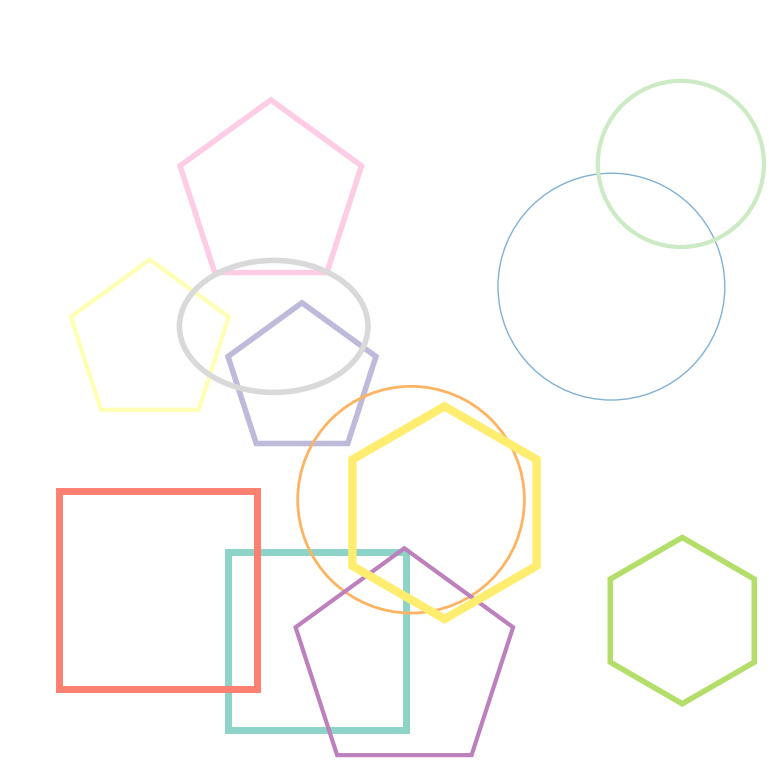[{"shape": "square", "thickness": 2.5, "radius": 0.58, "center": [0.412, 0.168]}, {"shape": "pentagon", "thickness": 1.5, "radius": 0.54, "center": [0.194, 0.555]}, {"shape": "pentagon", "thickness": 2, "radius": 0.51, "center": [0.392, 0.506]}, {"shape": "square", "thickness": 2.5, "radius": 0.64, "center": [0.206, 0.234]}, {"shape": "circle", "thickness": 0.5, "radius": 0.74, "center": [0.794, 0.628]}, {"shape": "circle", "thickness": 1, "radius": 0.74, "center": [0.534, 0.351]}, {"shape": "hexagon", "thickness": 2, "radius": 0.54, "center": [0.886, 0.194]}, {"shape": "pentagon", "thickness": 2, "radius": 0.62, "center": [0.352, 0.746]}, {"shape": "oval", "thickness": 2, "radius": 0.61, "center": [0.355, 0.576]}, {"shape": "pentagon", "thickness": 1.5, "radius": 0.74, "center": [0.525, 0.139]}, {"shape": "circle", "thickness": 1.5, "radius": 0.54, "center": [0.884, 0.787]}, {"shape": "hexagon", "thickness": 3, "radius": 0.69, "center": [0.577, 0.334]}]